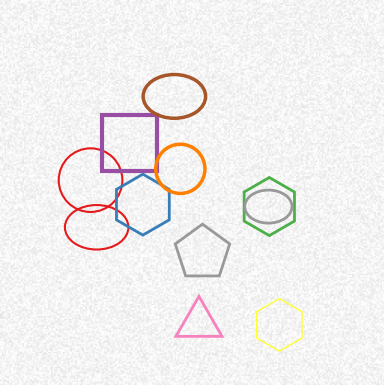[{"shape": "oval", "thickness": 1.5, "radius": 0.41, "center": [0.251, 0.41]}, {"shape": "circle", "thickness": 1.5, "radius": 0.41, "center": [0.235, 0.532]}, {"shape": "hexagon", "thickness": 2, "radius": 0.4, "center": [0.371, 0.469]}, {"shape": "hexagon", "thickness": 2, "radius": 0.38, "center": [0.7, 0.464]}, {"shape": "square", "thickness": 3, "radius": 0.36, "center": [0.336, 0.629]}, {"shape": "circle", "thickness": 2.5, "radius": 0.32, "center": [0.468, 0.561]}, {"shape": "hexagon", "thickness": 1, "radius": 0.34, "center": [0.726, 0.156]}, {"shape": "oval", "thickness": 2.5, "radius": 0.41, "center": [0.453, 0.75]}, {"shape": "triangle", "thickness": 2, "radius": 0.35, "center": [0.517, 0.161]}, {"shape": "oval", "thickness": 2, "radius": 0.31, "center": [0.697, 0.463]}, {"shape": "pentagon", "thickness": 2, "radius": 0.37, "center": [0.526, 0.343]}]